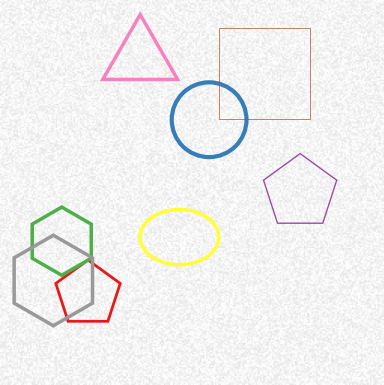[{"shape": "pentagon", "thickness": 2, "radius": 0.44, "center": [0.229, 0.237]}, {"shape": "circle", "thickness": 3, "radius": 0.49, "center": [0.543, 0.689]}, {"shape": "hexagon", "thickness": 2.5, "radius": 0.44, "center": [0.16, 0.374]}, {"shape": "pentagon", "thickness": 1, "radius": 0.5, "center": [0.78, 0.501]}, {"shape": "oval", "thickness": 2.5, "radius": 0.51, "center": [0.466, 0.384]}, {"shape": "square", "thickness": 0.5, "radius": 0.59, "center": [0.686, 0.808]}, {"shape": "triangle", "thickness": 2.5, "radius": 0.56, "center": [0.364, 0.85]}, {"shape": "hexagon", "thickness": 2.5, "radius": 0.59, "center": [0.139, 0.271]}]